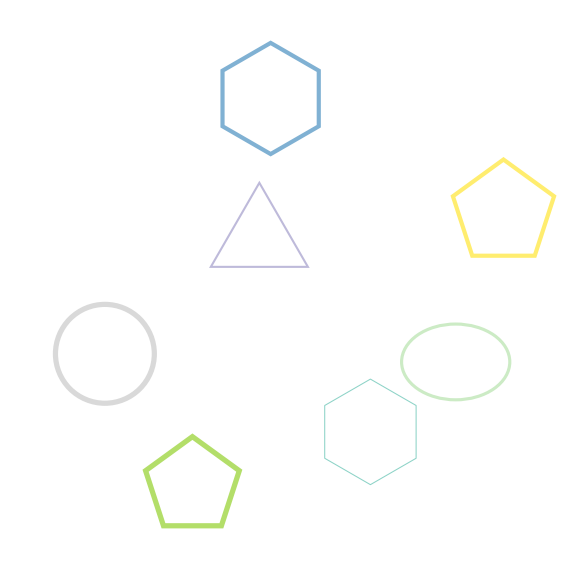[{"shape": "hexagon", "thickness": 0.5, "radius": 0.46, "center": [0.641, 0.251]}, {"shape": "triangle", "thickness": 1, "radius": 0.49, "center": [0.449, 0.586]}, {"shape": "hexagon", "thickness": 2, "radius": 0.48, "center": [0.469, 0.829]}, {"shape": "pentagon", "thickness": 2.5, "radius": 0.43, "center": [0.333, 0.158]}, {"shape": "circle", "thickness": 2.5, "radius": 0.43, "center": [0.182, 0.386]}, {"shape": "oval", "thickness": 1.5, "radius": 0.47, "center": [0.789, 0.372]}, {"shape": "pentagon", "thickness": 2, "radius": 0.46, "center": [0.872, 0.631]}]